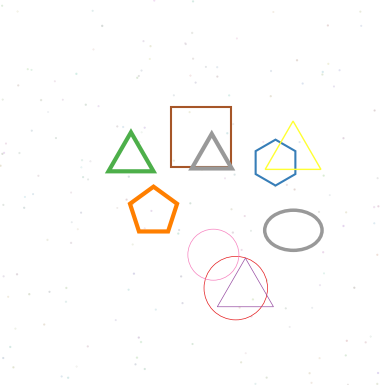[{"shape": "circle", "thickness": 0.5, "radius": 0.41, "center": [0.612, 0.252]}, {"shape": "hexagon", "thickness": 1.5, "radius": 0.3, "center": [0.716, 0.578]}, {"shape": "triangle", "thickness": 3, "radius": 0.34, "center": [0.34, 0.589]}, {"shape": "triangle", "thickness": 0.5, "radius": 0.42, "center": [0.637, 0.245]}, {"shape": "pentagon", "thickness": 3, "radius": 0.32, "center": [0.399, 0.451]}, {"shape": "triangle", "thickness": 1, "radius": 0.42, "center": [0.761, 0.602]}, {"shape": "square", "thickness": 1.5, "radius": 0.39, "center": [0.521, 0.645]}, {"shape": "circle", "thickness": 0.5, "radius": 0.33, "center": [0.554, 0.338]}, {"shape": "triangle", "thickness": 3, "radius": 0.3, "center": [0.55, 0.592]}, {"shape": "oval", "thickness": 2.5, "radius": 0.37, "center": [0.762, 0.402]}]